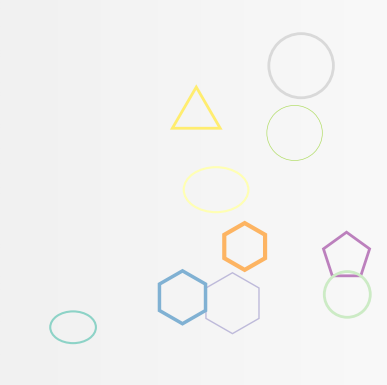[{"shape": "oval", "thickness": 1.5, "radius": 0.29, "center": [0.189, 0.15]}, {"shape": "oval", "thickness": 1.5, "radius": 0.42, "center": [0.558, 0.507]}, {"shape": "hexagon", "thickness": 1, "radius": 0.4, "center": [0.6, 0.212]}, {"shape": "hexagon", "thickness": 2.5, "radius": 0.34, "center": [0.471, 0.228]}, {"shape": "hexagon", "thickness": 3, "radius": 0.3, "center": [0.631, 0.36]}, {"shape": "circle", "thickness": 0.5, "radius": 0.36, "center": [0.76, 0.655]}, {"shape": "circle", "thickness": 2, "radius": 0.42, "center": [0.777, 0.829]}, {"shape": "pentagon", "thickness": 2, "radius": 0.31, "center": [0.894, 0.334]}, {"shape": "circle", "thickness": 2, "radius": 0.3, "center": [0.896, 0.235]}, {"shape": "triangle", "thickness": 2, "radius": 0.36, "center": [0.507, 0.703]}]